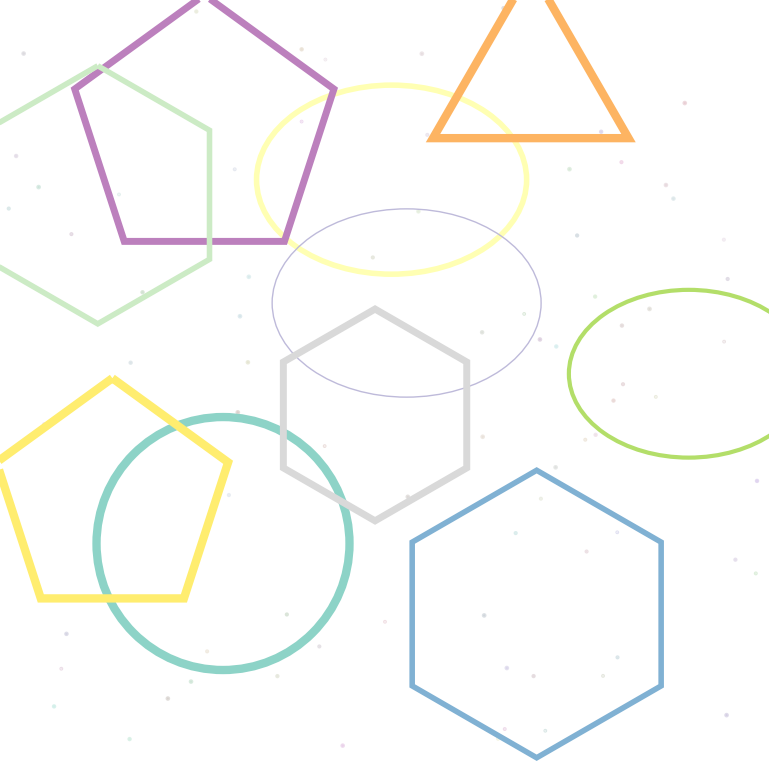[{"shape": "circle", "thickness": 3, "radius": 0.82, "center": [0.29, 0.294]}, {"shape": "oval", "thickness": 2, "radius": 0.88, "center": [0.509, 0.767]}, {"shape": "oval", "thickness": 0.5, "radius": 0.87, "center": [0.528, 0.606]}, {"shape": "hexagon", "thickness": 2, "radius": 0.93, "center": [0.697, 0.203]}, {"shape": "triangle", "thickness": 3, "radius": 0.73, "center": [0.689, 0.894]}, {"shape": "oval", "thickness": 1.5, "radius": 0.78, "center": [0.894, 0.515]}, {"shape": "hexagon", "thickness": 2.5, "radius": 0.69, "center": [0.487, 0.461]}, {"shape": "pentagon", "thickness": 2.5, "radius": 0.88, "center": [0.265, 0.83]}, {"shape": "hexagon", "thickness": 2, "radius": 0.84, "center": [0.127, 0.747]}, {"shape": "pentagon", "thickness": 3, "radius": 0.79, "center": [0.146, 0.351]}]